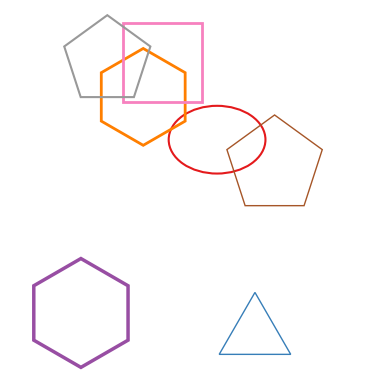[{"shape": "oval", "thickness": 1.5, "radius": 0.63, "center": [0.564, 0.637]}, {"shape": "triangle", "thickness": 1, "radius": 0.54, "center": [0.662, 0.133]}, {"shape": "hexagon", "thickness": 2.5, "radius": 0.71, "center": [0.21, 0.187]}, {"shape": "hexagon", "thickness": 2, "radius": 0.63, "center": [0.372, 0.748]}, {"shape": "pentagon", "thickness": 1, "radius": 0.65, "center": [0.713, 0.571]}, {"shape": "square", "thickness": 2, "radius": 0.51, "center": [0.422, 0.838]}, {"shape": "pentagon", "thickness": 1.5, "radius": 0.59, "center": [0.279, 0.843]}]